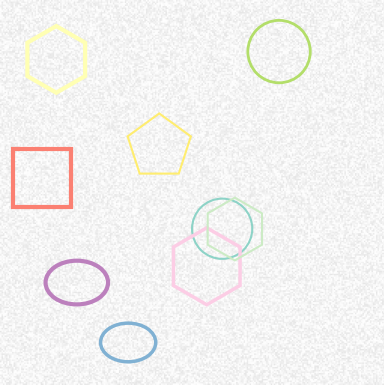[{"shape": "circle", "thickness": 1.5, "radius": 0.39, "center": [0.577, 0.406]}, {"shape": "hexagon", "thickness": 3, "radius": 0.43, "center": [0.146, 0.846]}, {"shape": "square", "thickness": 3, "radius": 0.38, "center": [0.108, 0.538]}, {"shape": "oval", "thickness": 2.5, "radius": 0.36, "center": [0.333, 0.11]}, {"shape": "circle", "thickness": 2, "radius": 0.41, "center": [0.725, 0.866]}, {"shape": "hexagon", "thickness": 2.5, "radius": 0.5, "center": [0.537, 0.308]}, {"shape": "oval", "thickness": 3, "radius": 0.41, "center": [0.2, 0.266]}, {"shape": "hexagon", "thickness": 1.5, "radius": 0.41, "center": [0.61, 0.405]}, {"shape": "pentagon", "thickness": 1.5, "radius": 0.43, "center": [0.414, 0.619]}]